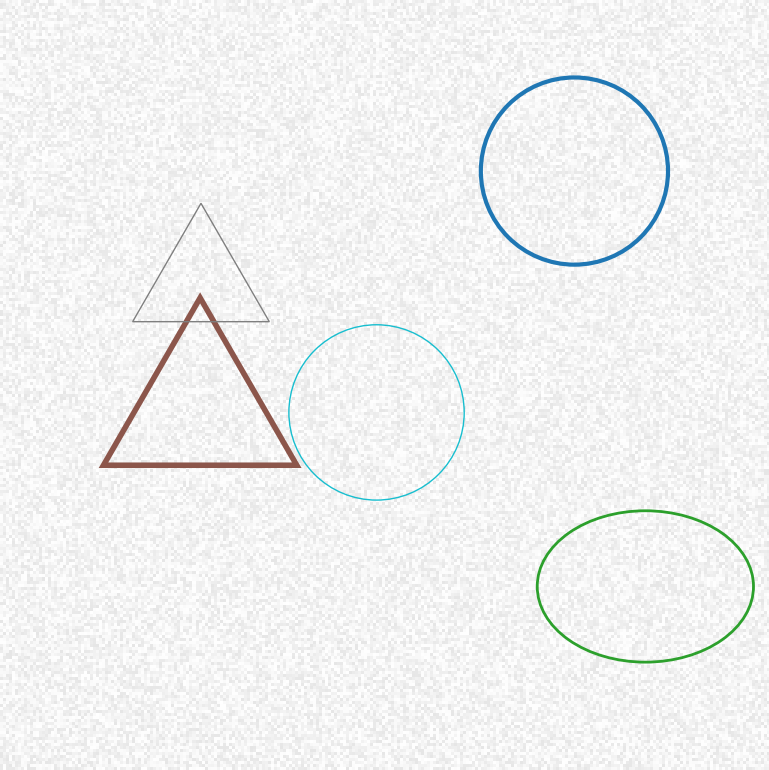[{"shape": "circle", "thickness": 1.5, "radius": 0.61, "center": [0.746, 0.778]}, {"shape": "oval", "thickness": 1, "radius": 0.7, "center": [0.838, 0.238]}, {"shape": "triangle", "thickness": 2, "radius": 0.72, "center": [0.26, 0.468]}, {"shape": "triangle", "thickness": 0.5, "radius": 0.51, "center": [0.261, 0.633]}, {"shape": "circle", "thickness": 0.5, "radius": 0.57, "center": [0.489, 0.464]}]